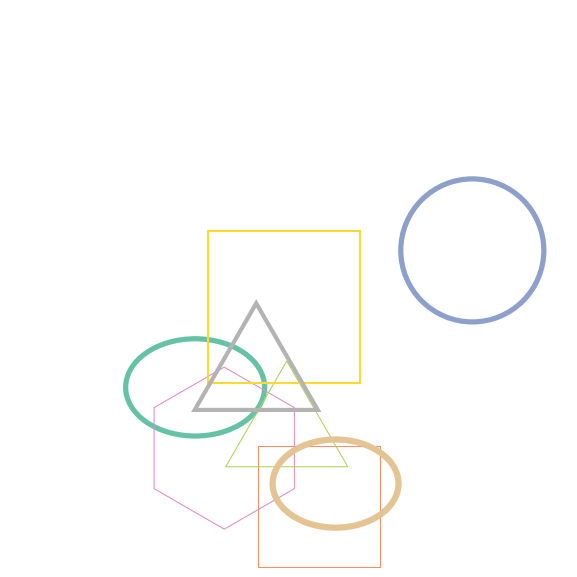[{"shape": "oval", "thickness": 2.5, "radius": 0.6, "center": [0.338, 0.328]}, {"shape": "square", "thickness": 0.5, "radius": 0.53, "center": [0.552, 0.122]}, {"shape": "circle", "thickness": 2.5, "radius": 0.62, "center": [0.818, 0.566]}, {"shape": "hexagon", "thickness": 0.5, "radius": 0.7, "center": [0.388, 0.223]}, {"shape": "triangle", "thickness": 0.5, "radius": 0.61, "center": [0.497, 0.252]}, {"shape": "square", "thickness": 1, "radius": 0.66, "center": [0.492, 0.468]}, {"shape": "oval", "thickness": 3, "radius": 0.55, "center": [0.581, 0.162]}, {"shape": "triangle", "thickness": 2, "radius": 0.62, "center": [0.444, 0.351]}]